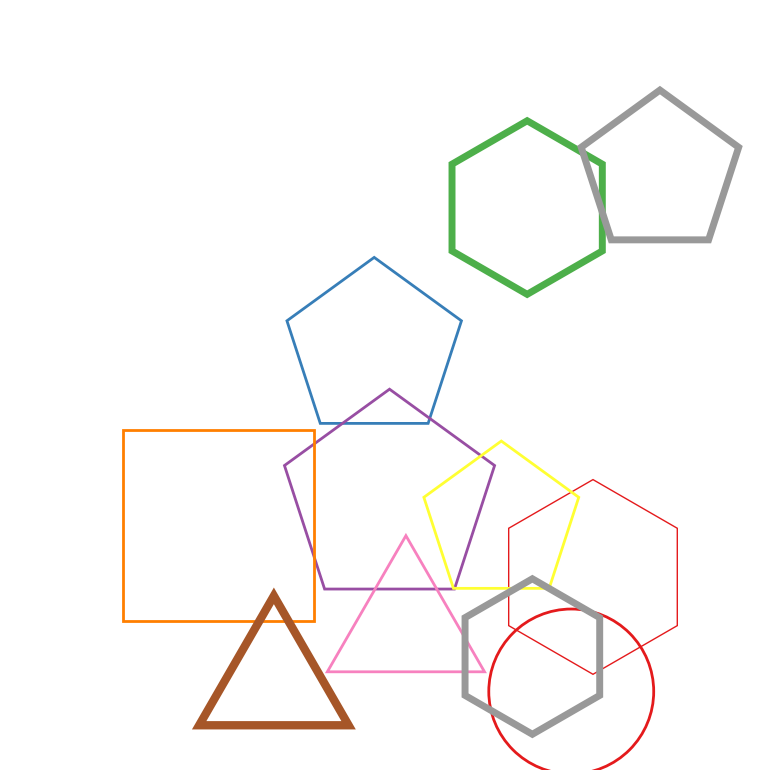[{"shape": "circle", "thickness": 1, "radius": 0.54, "center": [0.742, 0.102]}, {"shape": "hexagon", "thickness": 0.5, "radius": 0.63, "center": [0.77, 0.251]}, {"shape": "pentagon", "thickness": 1, "radius": 0.6, "center": [0.486, 0.547]}, {"shape": "hexagon", "thickness": 2.5, "radius": 0.56, "center": [0.685, 0.73]}, {"shape": "pentagon", "thickness": 1, "radius": 0.72, "center": [0.506, 0.351]}, {"shape": "square", "thickness": 1, "radius": 0.62, "center": [0.284, 0.318]}, {"shape": "pentagon", "thickness": 1, "radius": 0.53, "center": [0.651, 0.321]}, {"shape": "triangle", "thickness": 3, "radius": 0.56, "center": [0.356, 0.114]}, {"shape": "triangle", "thickness": 1, "radius": 0.59, "center": [0.527, 0.186]}, {"shape": "hexagon", "thickness": 2.5, "radius": 0.5, "center": [0.691, 0.147]}, {"shape": "pentagon", "thickness": 2.5, "radius": 0.54, "center": [0.857, 0.775]}]